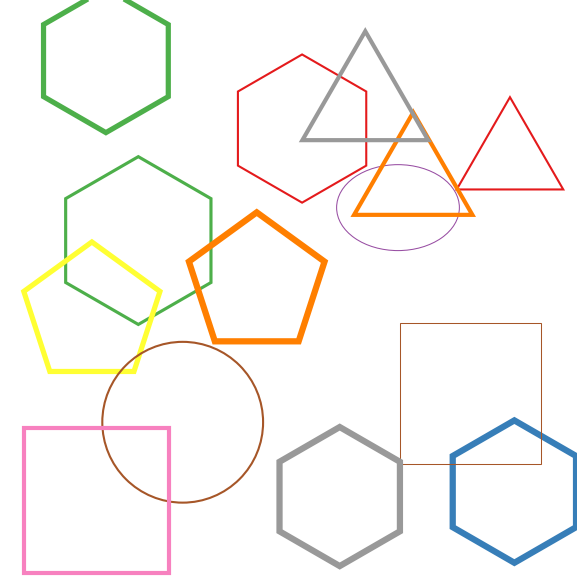[{"shape": "hexagon", "thickness": 1, "radius": 0.64, "center": [0.523, 0.777]}, {"shape": "triangle", "thickness": 1, "radius": 0.53, "center": [0.883, 0.724]}, {"shape": "hexagon", "thickness": 3, "radius": 0.62, "center": [0.891, 0.148]}, {"shape": "hexagon", "thickness": 2.5, "radius": 0.62, "center": [0.183, 0.894]}, {"shape": "hexagon", "thickness": 1.5, "radius": 0.73, "center": [0.24, 0.583]}, {"shape": "oval", "thickness": 0.5, "radius": 0.53, "center": [0.689, 0.64]}, {"shape": "triangle", "thickness": 2, "radius": 0.59, "center": [0.716, 0.686]}, {"shape": "pentagon", "thickness": 3, "radius": 0.62, "center": [0.445, 0.508]}, {"shape": "pentagon", "thickness": 2.5, "radius": 0.62, "center": [0.159, 0.456]}, {"shape": "circle", "thickness": 1, "radius": 0.7, "center": [0.316, 0.268]}, {"shape": "square", "thickness": 0.5, "radius": 0.61, "center": [0.814, 0.318]}, {"shape": "square", "thickness": 2, "radius": 0.63, "center": [0.167, 0.133]}, {"shape": "triangle", "thickness": 2, "radius": 0.63, "center": [0.633, 0.819]}, {"shape": "hexagon", "thickness": 3, "radius": 0.6, "center": [0.588, 0.139]}]